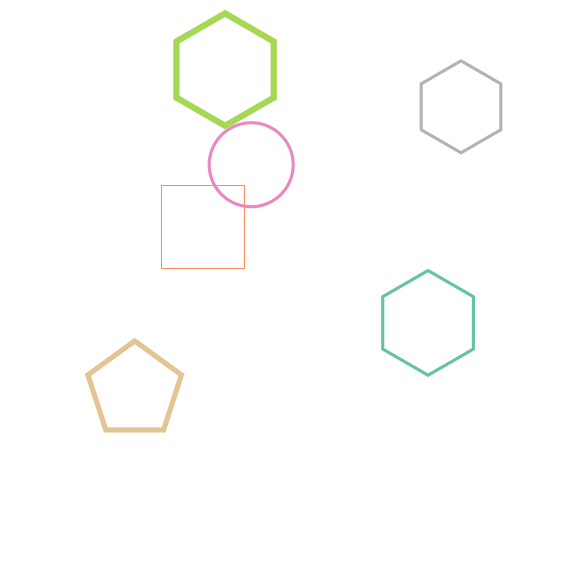[{"shape": "hexagon", "thickness": 1.5, "radius": 0.45, "center": [0.741, 0.44]}, {"shape": "square", "thickness": 0.5, "radius": 0.36, "center": [0.351, 0.607]}, {"shape": "circle", "thickness": 1.5, "radius": 0.36, "center": [0.435, 0.714]}, {"shape": "hexagon", "thickness": 3, "radius": 0.49, "center": [0.39, 0.879]}, {"shape": "pentagon", "thickness": 2.5, "radius": 0.43, "center": [0.233, 0.324]}, {"shape": "hexagon", "thickness": 1.5, "radius": 0.4, "center": [0.798, 0.814]}]